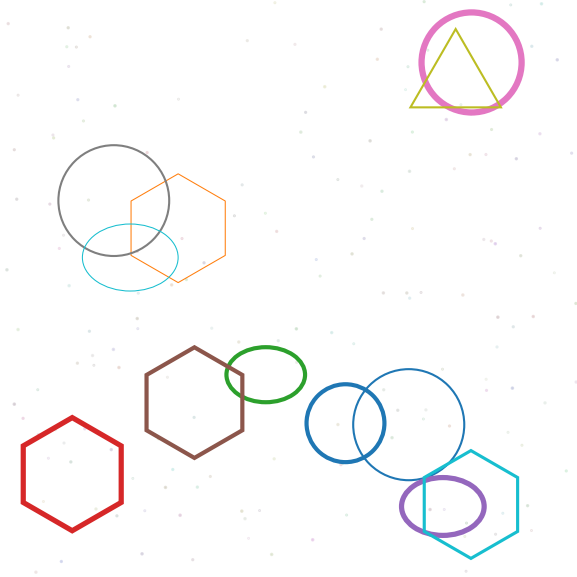[{"shape": "circle", "thickness": 1, "radius": 0.48, "center": [0.708, 0.264]}, {"shape": "circle", "thickness": 2, "radius": 0.34, "center": [0.598, 0.266]}, {"shape": "hexagon", "thickness": 0.5, "radius": 0.47, "center": [0.308, 0.604]}, {"shape": "oval", "thickness": 2, "radius": 0.34, "center": [0.46, 0.35]}, {"shape": "hexagon", "thickness": 2.5, "radius": 0.49, "center": [0.125, 0.178]}, {"shape": "oval", "thickness": 2.5, "radius": 0.36, "center": [0.767, 0.122]}, {"shape": "hexagon", "thickness": 2, "radius": 0.48, "center": [0.337, 0.302]}, {"shape": "circle", "thickness": 3, "radius": 0.43, "center": [0.817, 0.891]}, {"shape": "circle", "thickness": 1, "radius": 0.48, "center": [0.197, 0.652]}, {"shape": "triangle", "thickness": 1, "radius": 0.45, "center": [0.789, 0.858]}, {"shape": "oval", "thickness": 0.5, "radius": 0.41, "center": [0.226, 0.553]}, {"shape": "hexagon", "thickness": 1.5, "radius": 0.47, "center": [0.815, 0.126]}]